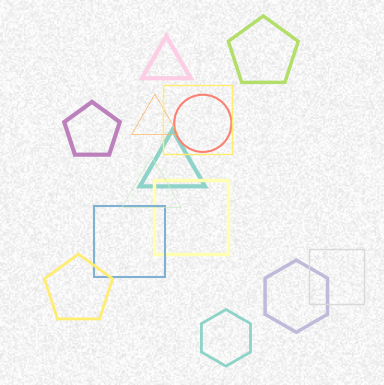[{"shape": "triangle", "thickness": 3, "radius": 0.49, "center": [0.448, 0.565]}, {"shape": "hexagon", "thickness": 2, "radius": 0.37, "center": [0.587, 0.123]}, {"shape": "square", "thickness": 2.5, "radius": 0.48, "center": [0.497, 0.435]}, {"shape": "hexagon", "thickness": 2.5, "radius": 0.47, "center": [0.77, 0.231]}, {"shape": "circle", "thickness": 1.5, "radius": 0.37, "center": [0.527, 0.68]}, {"shape": "square", "thickness": 1.5, "radius": 0.46, "center": [0.336, 0.372]}, {"shape": "triangle", "thickness": 0.5, "radius": 0.35, "center": [0.402, 0.686]}, {"shape": "pentagon", "thickness": 2.5, "radius": 0.48, "center": [0.684, 0.863]}, {"shape": "triangle", "thickness": 3, "radius": 0.37, "center": [0.432, 0.833]}, {"shape": "square", "thickness": 1, "radius": 0.36, "center": [0.874, 0.282]}, {"shape": "pentagon", "thickness": 3, "radius": 0.38, "center": [0.239, 0.66]}, {"shape": "triangle", "thickness": 0.5, "radius": 0.44, "center": [0.394, 0.506]}, {"shape": "pentagon", "thickness": 2, "radius": 0.47, "center": [0.204, 0.247]}, {"shape": "square", "thickness": 1, "radius": 0.45, "center": [0.514, 0.691]}]